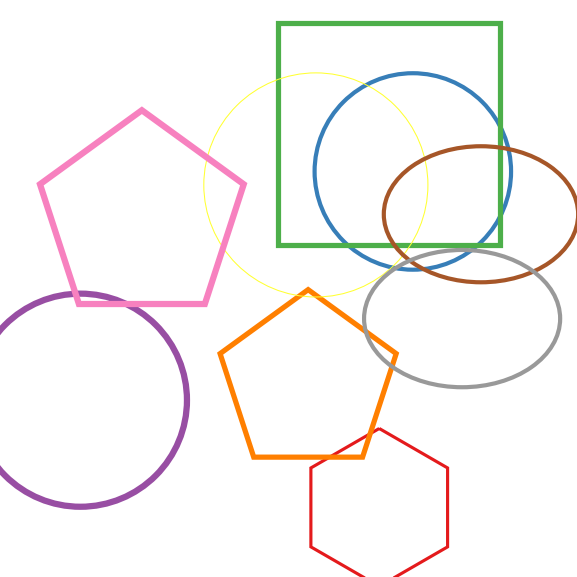[{"shape": "hexagon", "thickness": 1.5, "radius": 0.68, "center": [0.657, 0.121]}, {"shape": "circle", "thickness": 2, "radius": 0.85, "center": [0.715, 0.702]}, {"shape": "square", "thickness": 2.5, "radius": 0.96, "center": [0.673, 0.766]}, {"shape": "circle", "thickness": 3, "radius": 0.92, "center": [0.139, 0.306]}, {"shape": "pentagon", "thickness": 2.5, "radius": 0.8, "center": [0.534, 0.337]}, {"shape": "circle", "thickness": 0.5, "radius": 0.97, "center": [0.547, 0.679]}, {"shape": "oval", "thickness": 2, "radius": 0.84, "center": [0.833, 0.628]}, {"shape": "pentagon", "thickness": 3, "radius": 0.93, "center": [0.246, 0.623]}, {"shape": "oval", "thickness": 2, "radius": 0.85, "center": [0.8, 0.447]}]